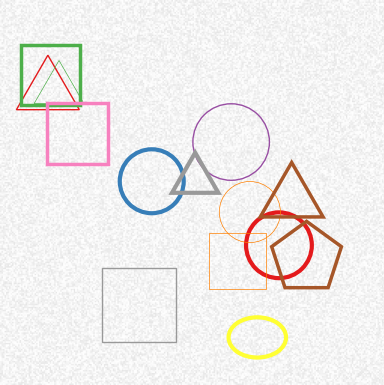[{"shape": "triangle", "thickness": 1, "radius": 0.47, "center": [0.124, 0.762]}, {"shape": "circle", "thickness": 3, "radius": 0.43, "center": [0.725, 0.363]}, {"shape": "circle", "thickness": 3, "radius": 0.42, "center": [0.394, 0.529]}, {"shape": "square", "thickness": 2.5, "radius": 0.39, "center": [0.132, 0.805]}, {"shape": "triangle", "thickness": 0.5, "radius": 0.37, "center": [0.153, 0.768]}, {"shape": "circle", "thickness": 1, "radius": 0.5, "center": [0.6, 0.631]}, {"shape": "square", "thickness": 0.5, "radius": 0.37, "center": [0.616, 0.322]}, {"shape": "circle", "thickness": 0.5, "radius": 0.4, "center": [0.649, 0.449]}, {"shape": "oval", "thickness": 3, "radius": 0.37, "center": [0.668, 0.124]}, {"shape": "triangle", "thickness": 2.5, "radius": 0.47, "center": [0.758, 0.484]}, {"shape": "pentagon", "thickness": 2.5, "radius": 0.48, "center": [0.796, 0.33]}, {"shape": "square", "thickness": 2.5, "radius": 0.39, "center": [0.2, 0.653]}, {"shape": "triangle", "thickness": 3, "radius": 0.35, "center": [0.507, 0.534]}, {"shape": "square", "thickness": 1, "radius": 0.48, "center": [0.361, 0.208]}]